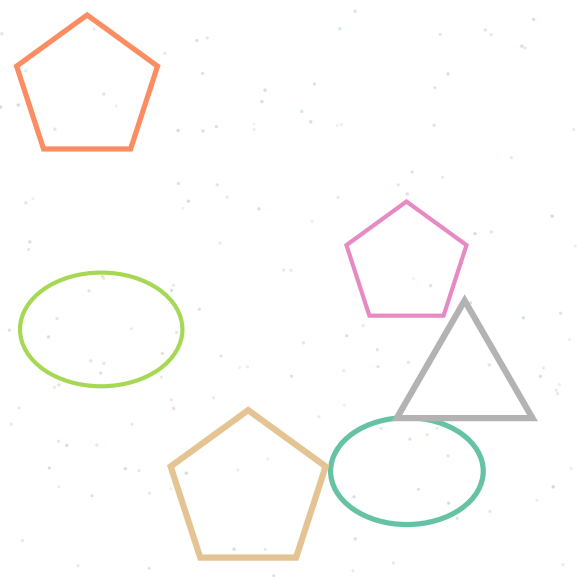[{"shape": "oval", "thickness": 2.5, "radius": 0.66, "center": [0.705, 0.183]}, {"shape": "pentagon", "thickness": 2.5, "radius": 0.64, "center": [0.151, 0.845]}, {"shape": "pentagon", "thickness": 2, "radius": 0.55, "center": [0.704, 0.541]}, {"shape": "oval", "thickness": 2, "radius": 0.7, "center": [0.175, 0.429]}, {"shape": "pentagon", "thickness": 3, "radius": 0.71, "center": [0.43, 0.148]}, {"shape": "triangle", "thickness": 3, "radius": 0.68, "center": [0.805, 0.343]}]